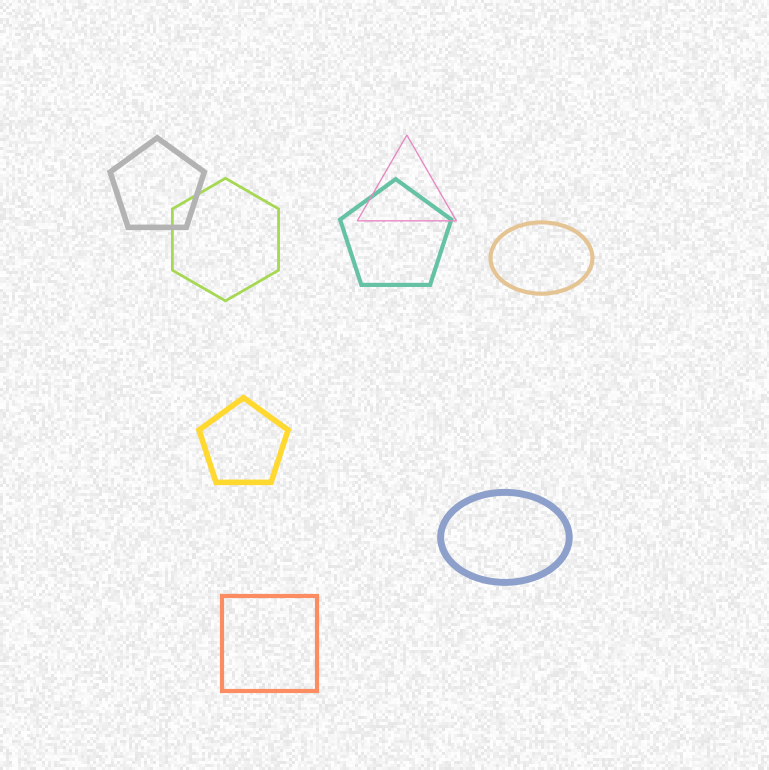[{"shape": "pentagon", "thickness": 1.5, "radius": 0.38, "center": [0.514, 0.691]}, {"shape": "square", "thickness": 1.5, "radius": 0.31, "center": [0.35, 0.164]}, {"shape": "oval", "thickness": 2.5, "radius": 0.42, "center": [0.656, 0.302]}, {"shape": "triangle", "thickness": 0.5, "radius": 0.37, "center": [0.528, 0.75]}, {"shape": "hexagon", "thickness": 1, "radius": 0.4, "center": [0.293, 0.689]}, {"shape": "pentagon", "thickness": 2, "radius": 0.3, "center": [0.316, 0.423]}, {"shape": "oval", "thickness": 1.5, "radius": 0.33, "center": [0.703, 0.665]}, {"shape": "pentagon", "thickness": 2, "radius": 0.32, "center": [0.204, 0.757]}]